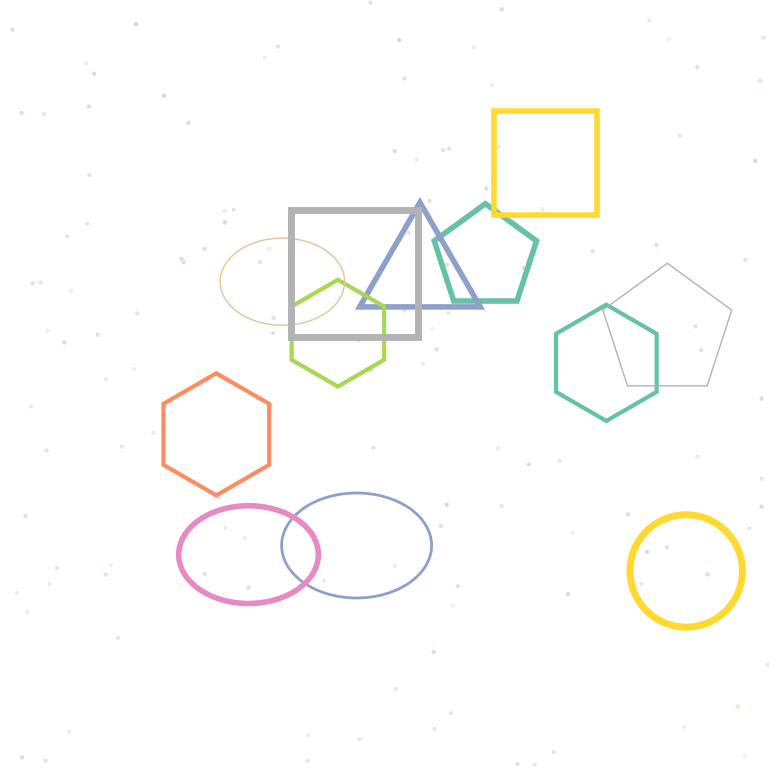[{"shape": "hexagon", "thickness": 1.5, "radius": 0.38, "center": [0.787, 0.529]}, {"shape": "pentagon", "thickness": 2, "radius": 0.35, "center": [0.63, 0.666]}, {"shape": "hexagon", "thickness": 1.5, "radius": 0.4, "center": [0.281, 0.436]}, {"shape": "oval", "thickness": 1, "radius": 0.49, "center": [0.463, 0.292]}, {"shape": "triangle", "thickness": 2, "radius": 0.45, "center": [0.545, 0.647]}, {"shape": "oval", "thickness": 2, "radius": 0.45, "center": [0.323, 0.28]}, {"shape": "hexagon", "thickness": 1.5, "radius": 0.35, "center": [0.439, 0.567]}, {"shape": "circle", "thickness": 2.5, "radius": 0.37, "center": [0.891, 0.258]}, {"shape": "square", "thickness": 2, "radius": 0.34, "center": [0.709, 0.788]}, {"shape": "oval", "thickness": 0.5, "radius": 0.4, "center": [0.367, 0.634]}, {"shape": "square", "thickness": 2.5, "radius": 0.41, "center": [0.461, 0.644]}, {"shape": "pentagon", "thickness": 0.5, "radius": 0.44, "center": [0.867, 0.57]}]